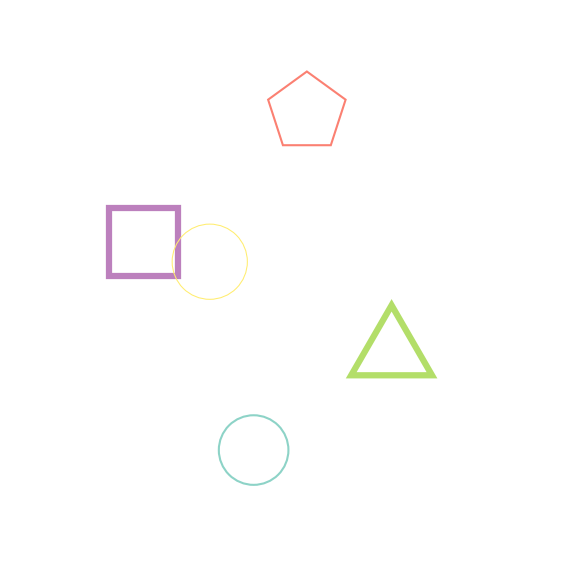[{"shape": "circle", "thickness": 1, "radius": 0.3, "center": [0.439, 0.22]}, {"shape": "pentagon", "thickness": 1, "radius": 0.35, "center": [0.531, 0.805]}, {"shape": "triangle", "thickness": 3, "radius": 0.4, "center": [0.678, 0.39]}, {"shape": "square", "thickness": 3, "radius": 0.3, "center": [0.249, 0.58]}, {"shape": "circle", "thickness": 0.5, "radius": 0.33, "center": [0.363, 0.546]}]